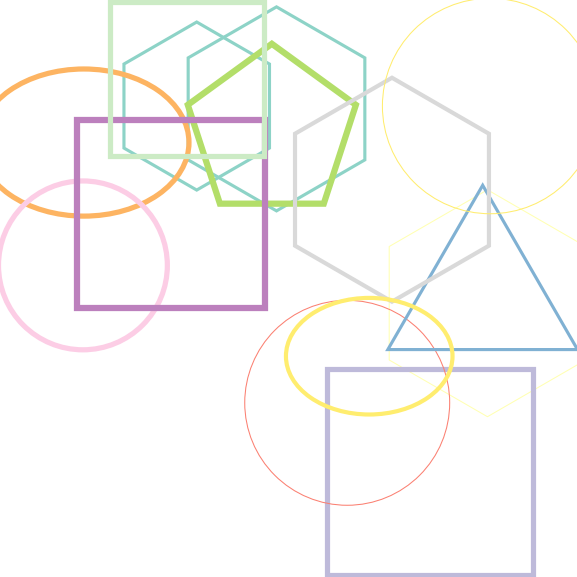[{"shape": "hexagon", "thickness": 1.5, "radius": 0.88, "center": [0.479, 0.811]}, {"shape": "hexagon", "thickness": 1.5, "radius": 0.73, "center": [0.341, 0.816]}, {"shape": "hexagon", "thickness": 0.5, "radius": 0.98, "center": [0.844, 0.474]}, {"shape": "square", "thickness": 2.5, "radius": 0.89, "center": [0.745, 0.181]}, {"shape": "circle", "thickness": 0.5, "radius": 0.89, "center": [0.601, 0.302]}, {"shape": "triangle", "thickness": 1.5, "radius": 0.95, "center": [0.836, 0.489]}, {"shape": "oval", "thickness": 2.5, "radius": 0.91, "center": [0.145, 0.752]}, {"shape": "pentagon", "thickness": 3, "radius": 0.77, "center": [0.471, 0.77]}, {"shape": "circle", "thickness": 2.5, "radius": 0.73, "center": [0.144, 0.54]}, {"shape": "hexagon", "thickness": 2, "radius": 0.97, "center": [0.679, 0.671]}, {"shape": "square", "thickness": 3, "radius": 0.81, "center": [0.296, 0.629]}, {"shape": "square", "thickness": 2.5, "radius": 0.67, "center": [0.324, 0.862]}, {"shape": "circle", "thickness": 0.5, "radius": 0.93, "center": [0.849, 0.816]}, {"shape": "oval", "thickness": 2, "radius": 0.72, "center": [0.639, 0.382]}]